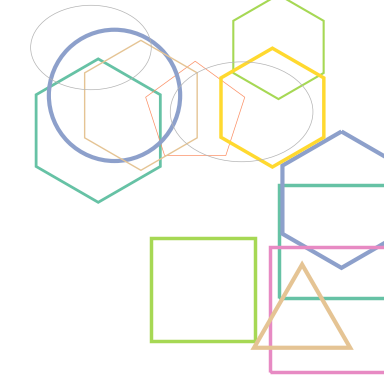[{"shape": "hexagon", "thickness": 2, "radius": 0.93, "center": [0.255, 0.661]}, {"shape": "square", "thickness": 2.5, "radius": 0.73, "center": [0.871, 0.372]}, {"shape": "pentagon", "thickness": 0.5, "radius": 0.68, "center": [0.507, 0.706]}, {"shape": "hexagon", "thickness": 3, "radius": 0.89, "center": [0.887, 0.481]}, {"shape": "circle", "thickness": 3, "radius": 0.85, "center": [0.297, 0.752]}, {"shape": "square", "thickness": 2.5, "radius": 0.81, "center": [0.863, 0.196]}, {"shape": "hexagon", "thickness": 1.5, "radius": 0.68, "center": [0.723, 0.878]}, {"shape": "square", "thickness": 2.5, "radius": 0.67, "center": [0.527, 0.248]}, {"shape": "hexagon", "thickness": 2.5, "radius": 0.77, "center": [0.708, 0.721]}, {"shape": "hexagon", "thickness": 1, "radius": 0.84, "center": [0.366, 0.726]}, {"shape": "triangle", "thickness": 3, "radius": 0.72, "center": [0.785, 0.169]}, {"shape": "oval", "thickness": 0.5, "radius": 0.93, "center": [0.628, 0.71]}, {"shape": "oval", "thickness": 0.5, "radius": 0.78, "center": [0.236, 0.877]}]